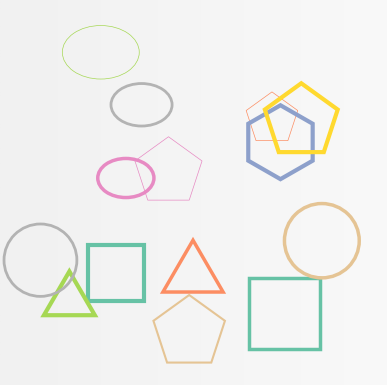[{"shape": "square", "thickness": 2.5, "radius": 0.46, "center": [0.734, 0.185]}, {"shape": "square", "thickness": 3, "radius": 0.36, "center": [0.3, 0.292]}, {"shape": "triangle", "thickness": 2.5, "radius": 0.45, "center": [0.498, 0.286]}, {"shape": "pentagon", "thickness": 0.5, "radius": 0.35, "center": [0.702, 0.691]}, {"shape": "hexagon", "thickness": 3, "radius": 0.48, "center": [0.724, 0.631]}, {"shape": "oval", "thickness": 2.5, "radius": 0.36, "center": [0.325, 0.538]}, {"shape": "pentagon", "thickness": 0.5, "radius": 0.46, "center": [0.435, 0.554]}, {"shape": "triangle", "thickness": 3, "radius": 0.38, "center": [0.179, 0.219]}, {"shape": "oval", "thickness": 0.5, "radius": 0.5, "center": [0.26, 0.864]}, {"shape": "pentagon", "thickness": 3, "radius": 0.49, "center": [0.777, 0.685]}, {"shape": "circle", "thickness": 2.5, "radius": 0.48, "center": [0.831, 0.375]}, {"shape": "pentagon", "thickness": 1.5, "radius": 0.48, "center": [0.488, 0.137]}, {"shape": "oval", "thickness": 2, "radius": 0.39, "center": [0.365, 0.728]}, {"shape": "circle", "thickness": 2, "radius": 0.47, "center": [0.104, 0.324]}]